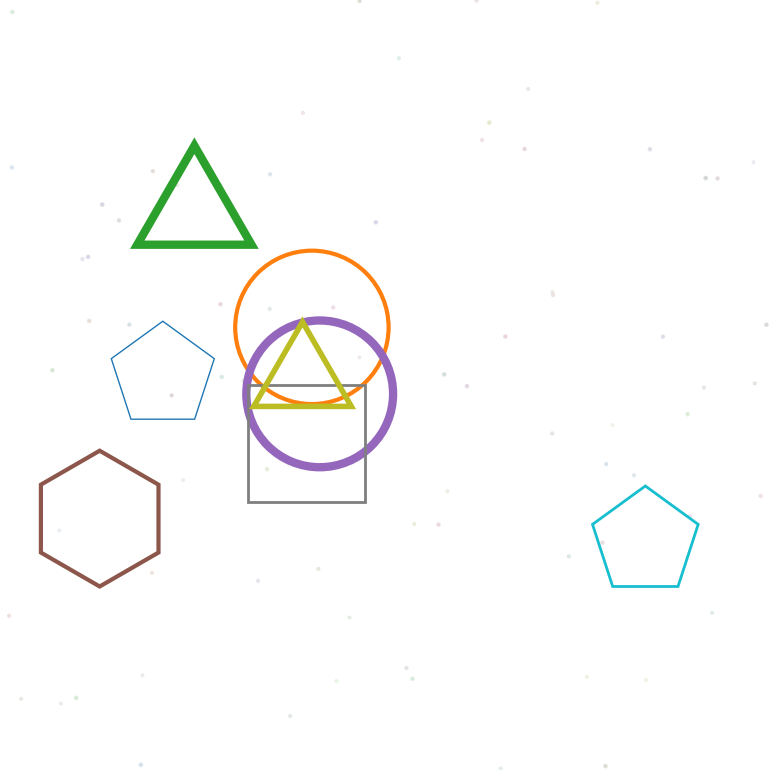[{"shape": "pentagon", "thickness": 0.5, "radius": 0.35, "center": [0.211, 0.512]}, {"shape": "circle", "thickness": 1.5, "radius": 0.5, "center": [0.405, 0.575]}, {"shape": "triangle", "thickness": 3, "radius": 0.43, "center": [0.252, 0.725]}, {"shape": "circle", "thickness": 3, "radius": 0.48, "center": [0.415, 0.489]}, {"shape": "hexagon", "thickness": 1.5, "radius": 0.44, "center": [0.129, 0.326]}, {"shape": "square", "thickness": 1, "radius": 0.38, "center": [0.398, 0.424]}, {"shape": "triangle", "thickness": 2, "radius": 0.37, "center": [0.393, 0.509]}, {"shape": "pentagon", "thickness": 1, "radius": 0.36, "center": [0.838, 0.297]}]